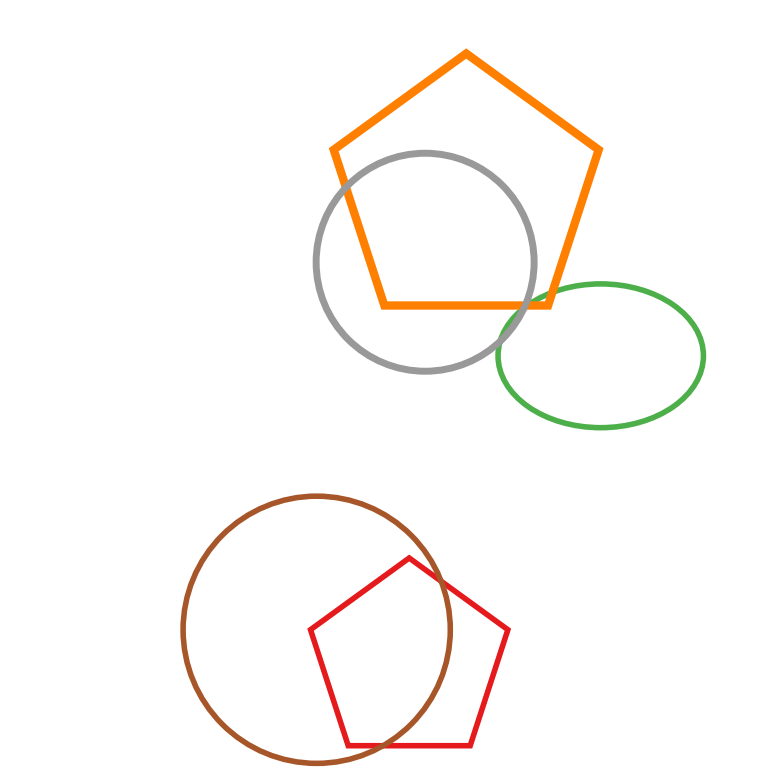[{"shape": "pentagon", "thickness": 2, "radius": 0.67, "center": [0.531, 0.141]}, {"shape": "oval", "thickness": 2, "radius": 0.67, "center": [0.78, 0.538]}, {"shape": "pentagon", "thickness": 3, "radius": 0.9, "center": [0.605, 0.75]}, {"shape": "circle", "thickness": 2, "radius": 0.87, "center": [0.411, 0.182]}, {"shape": "circle", "thickness": 2.5, "radius": 0.71, "center": [0.552, 0.659]}]